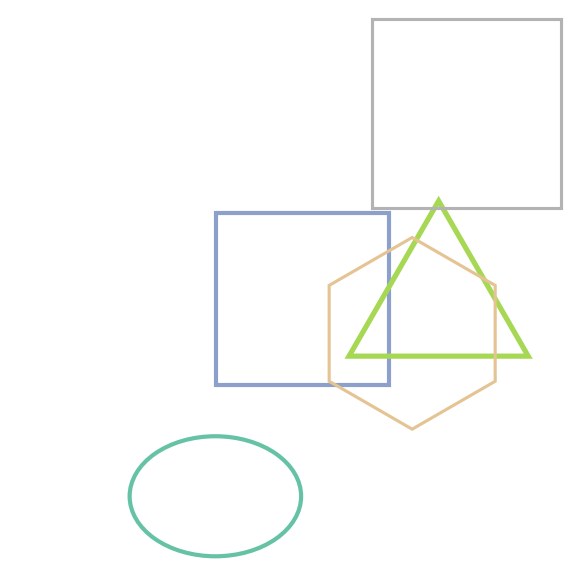[{"shape": "oval", "thickness": 2, "radius": 0.74, "center": [0.373, 0.14]}, {"shape": "square", "thickness": 2, "radius": 0.75, "center": [0.523, 0.481]}, {"shape": "triangle", "thickness": 2.5, "radius": 0.9, "center": [0.76, 0.472]}, {"shape": "hexagon", "thickness": 1.5, "radius": 0.83, "center": [0.714, 0.422]}, {"shape": "square", "thickness": 1.5, "radius": 0.82, "center": [0.807, 0.802]}]